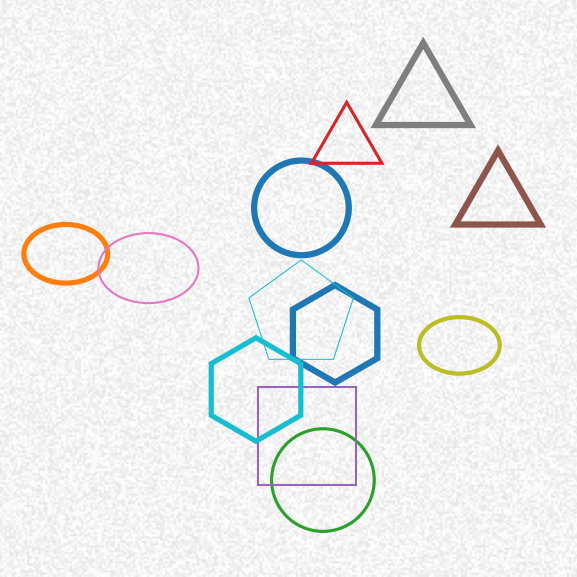[{"shape": "circle", "thickness": 3, "radius": 0.41, "center": [0.522, 0.639]}, {"shape": "hexagon", "thickness": 3, "radius": 0.42, "center": [0.58, 0.421]}, {"shape": "oval", "thickness": 2.5, "radius": 0.36, "center": [0.114, 0.56]}, {"shape": "circle", "thickness": 1.5, "radius": 0.44, "center": [0.559, 0.168]}, {"shape": "triangle", "thickness": 1.5, "radius": 0.35, "center": [0.6, 0.752]}, {"shape": "square", "thickness": 1, "radius": 0.43, "center": [0.532, 0.244]}, {"shape": "triangle", "thickness": 3, "radius": 0.43, "center": [0.862, 0.653]}, {"shape": "oval", "thickness": 1, "radius": 0.43, "center": [0.257, 0.535]}, {"shape": "triangle", "thickness": 3, "radius": 0.47, "center": [0.733, 0.83]}, {"shape": "oval", "thickness": 2, "radius": 0.35, "center": [0.795, 0.401]}, {"shape": "pentagon", "thickness": 0.5, "radius": 0.48, "center": [0.521, 0.454]}, {"shape": "hexagon", "thickness": 2.5, "radius": 0.45, "center": [0.443, 0.325]}]